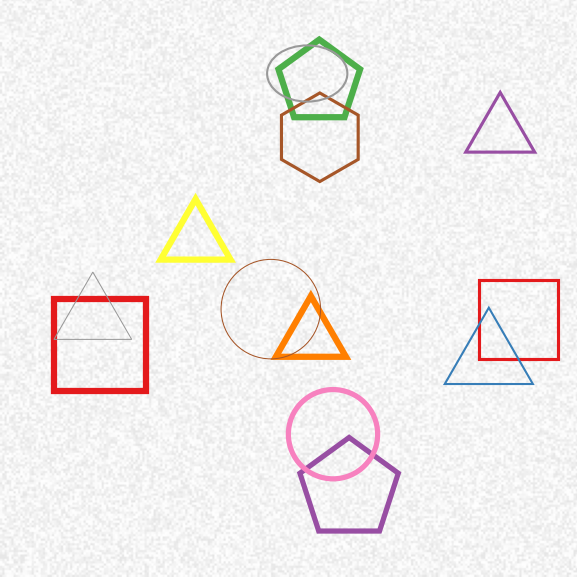[{"shape": "square", "thickness": 3, "radius": 0.4, "center": [0.173, 0.402]}, {"shape": "square", "thickness": 1.5, "radius": 0.34, "center": [0.898, 0.446]}, {"shape": "triangle", "thickness": 1, "radius": 0.44, "center": [0.846, 0.378]}, {"shape": "pentagon", "thickness": 3, "radius": 0.37, "center": [0.553, 0.856]}, {"shape": "triangle", "thickness": 1.5, "radius": 0.34, "center": [0.866, 0.77]}, {"shape": "pentagon", "thickness": 2.5, "radius": 0.45, "center": [0.605, 0.152]}, {"shape": "triangle", "thickness": 3, "radius": 0.35, "center": [0.538, 0.416]}, {"shape": "triangle", "thickness": 3, "radius": 0.35, "center": [0.339, 0.585]}, {"shape": "circle", "thickness": 0.5, "radius": 0.43, "center": [0.469, 0.464]}, {"shape": "hexagon", "thickness": 1.5, "radius": 0.38, "center": [0.554, 0.761]}, {"shape": "circle", "thickness": 2.5, "radius": 0.39, "center": [0.577, 0.247]}, {"shape": "oval", "thickness": 1, "radius": 0.35, "center": [0.532, 0.872]}, {"shape": "triangle", "thickness": 0.5, "radius": 0.39, "center": [0.161, 0.45]}]